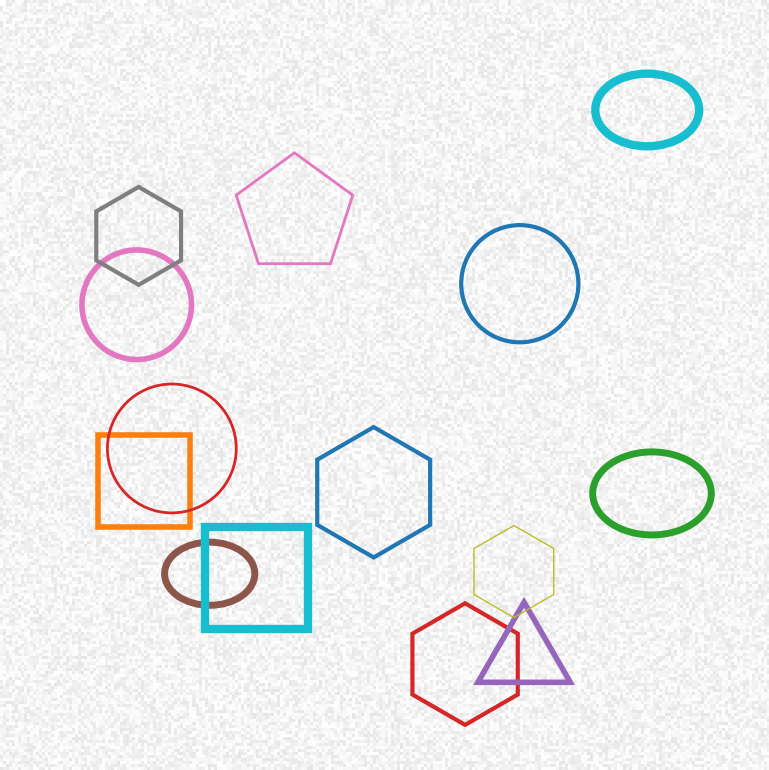[{"shape": "hexagon", "thickness": 1.5, "radius": 0.42, "center": [0.485, 0.361]}, {"shape": "circle", "thickness": 1.5, "radius": 0.38, "center": [0.675, 0.632]}, {"shape": "square", "thickness": 2, "radius": 0.3, "center": [0.187, 0.376]}, {"shape": "oval", "thickness": 2.5, "radius": 0.39, "center": [0.847, 0.359]}, {"shape": "hexagon", "thickness": 1.5, "radius": 0.39, "center": [0.604, 0.138]}, {"shape": "circle", "thickness": 1, "radius": 0.42, "center": [0.223, 0.418]}, {"shape": "triangle", "thickness": 2, "radius": 0.35, "center": [0.681, 0.149]}, {"shape": "oval", "thickness": 2.5, "radius": 0.29, "center": [0.272, 0.255]}, {"shape": "pentagon", "thickness": 1, "radius": 0.4, "center": [0.382, 0.722]}, {"shape": "circle", "thickness": 2, "radius": 0.36, "center": [0.178, 0.604]}, {"shape": "hexagon", "thickness": 1.5, "radius": 0.32, "center": [0.18, 0.694]}, {"shape": "hexagon", "thickness": 0.5, "radius": 0.3, "center": [0.667, 0.258]}, {"shape": "oval", "thickness": 3, "radius": 0.34, "center": [0.841, 0.857]}, {"shape": "square", "thickness": 3, "radius": 0.33, "center": [0.333, 0.249]}]